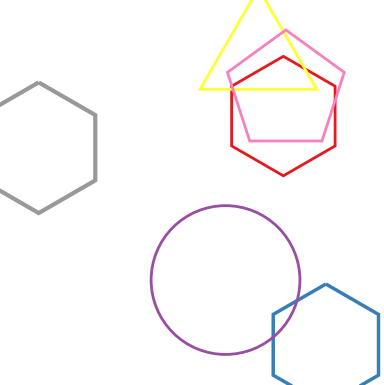[{"shape": "hexagon", "thickness": 2, "radius": 0.78, "center": [0.736, 0.699]}, {"shape": "hexagon", "thickness": 2.5, "radius": 0.79, "center": [0.846, 0.104]}, {"shape": "circle", "thickness": 2, "radius": 0.97, "center": [0.586, 0.273]}, {"shape": "triangle", "thickness": 2, "radius": 0.87, "center": [0.671, 0.856]}, {"shape": "pentagon", "thickness": 2, "radius": 0.8, "center": [0.742, 0.763]}, {"shape": "hexagon", "thickness": 3, "radius": 0.85, "center": [0.101, 0.616]}]